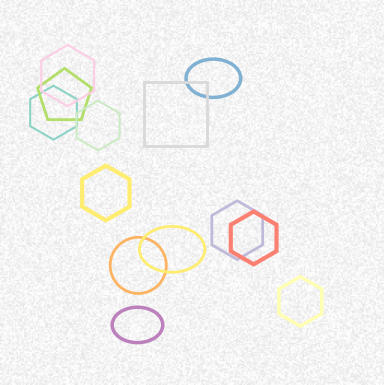[{"shape": "hexagon", "thickness": 1.5, "radius": 0.35, "center": [0.139, 0.707]}, {"shape": "hexagon", "thickness": 2.5, "radius": 0.32, "center": [0.78, 0.217]}, {"shape": "hexagon", "thickness": 2, "radius": 0.38, "center": [0.616, 0.402]}, {"shape": "hexagon", "thickness": 3, "radius": 0.34, "center": [0.659, 0.382]}, {"shape": "oval", "thickness": 2.5, "radius": 0.36, "center": [0.554, 0.797]}, {"shape": "circle", "thickness": 2, "radius": 0.36, "center": [0.359, 0.311]}, {"shape": "pentagon", "thickness": 2, "radius": 0.37, "center": [0.168, 0.749]}, {"shape": "hexagon", "thickness": 1.5, "radius": 0.4, "center": [0.176, 0.804]}, {"shape": "square", "thickness": 2, "radius": 0.41, "center": [0.456, 0.704]}, {"shape": "oval", "thickness": 2.5, "radius": 0.33, "center": [0.357, 0.156]}, {"shape": "hexagon", "thickness": 1.5, "radius": 0.32, "center": [0.255, 0.674]}, {"shape": "oval", "thickness": 2, "radius": 0.43, "center": [0.447, 0.352]}, {"shape": "hexagon", "thickness": 3, "radius": 0.36, "center": [0.275, 0.499]}]